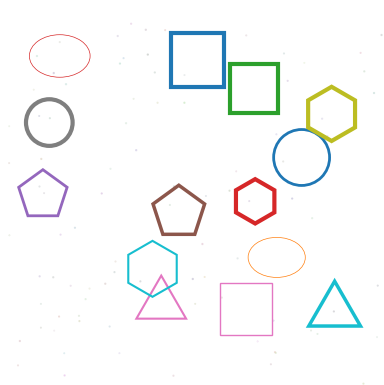[{"shape": "circle", "thickness": 2, "radius": 0.36, "center": [0.783, 0.591]}, {"shape": "square", "thickness": 3, "radius": 0.35, "center": [0.513, 0.844]}, {"shape": "oval", "thickness": 0.5, "radius": 0.37, "center": [0.719, 0.331]}, {"shape": "square", "thickness": 3, "radius": 0.31, "center": [0.66, 0.77]}, {"shape": "oval", "thickness": 0.5, "radius": 0.39, "center": [0.155, 0.855]}, {"shape": "hexagon", "thickness": 3, "radius": 0.29, "center": [0.663, 0.477]}, {"shape": "pentagon", "thickness": 2, "radius": 0.33, "center": [0.111, 0.493]}, {"shape": "pentagon", "thickness": 2.5, "radius": 0.35, "center": [0.464, 0.448]}, {"shape": "triangle", "thickness": 1.5, "radius": 0.37, "center": [0.419, 0.21]}, {"shape": "square", "thickness": 1, "radius": 0.34, "center": [0.639, 0.197]}, {"shape": "circle", "thickness": 3, "radius": 0.3, "center": [0.128, 0.682]}, {"shape": "hexagon", "thickness": 3, "radius": 0.35, "center": [0.861, 0.704]}, {"shape": "triangle", "thickness": 2.5, "radius": 0.39, "center": [0.869, 0.192]}, {"shape": "hexagon", "thickness": 1.5, "radius": 0.36, "center": [0.396, 0.302]}]